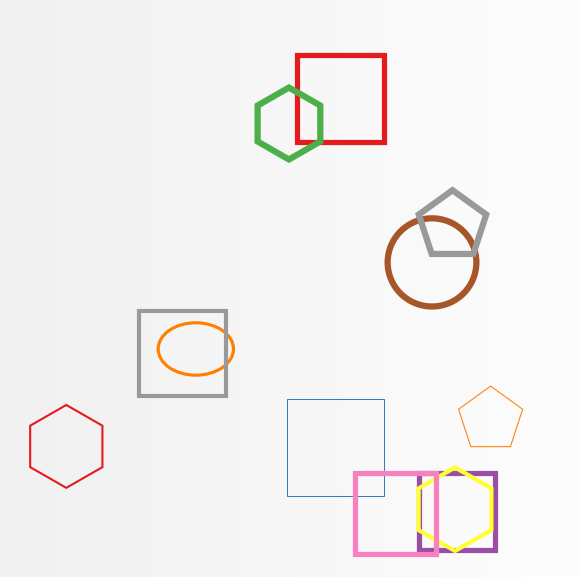[{"shape": "square", "thickness": 2.5, "radius": 0.37, "center": [0.586, 0.829]}, {"shape": "hexagon", "thickness": 1, "radius": 0.36, "center": [0.114, 0.226]}, {"shape": "square", "thickness": 0.5, "radius": 0.42, "center": [0.578, 0.224]}, {"shape": "hexagon", "thickness": 3, "radius": 0.31, "center": [0.497, 0.785]}, {"shape": "square", "thickness": 2.5, "radius": 0.33, "center": [0.786, 0.113]}, {"shape": "oval", "thickness": 1.5, "radius": 0.32, "center": [0.337, 0.395]}, {"shape": "pentagon", "thickness": 0.5, "radius": 0.29, "center": [0.844, 0.273]}, {"shape": "hexagon", "thickness": 2, "radius": 0.36, "center": [0.783, 0.117]}, {"shape": "circle", "thickness": 3, "radius": 0.38, "center": [0.743, 0.545]}, {"shape": "square", "thickness": 2.5, "radius": 0.35, "center": [0.681, 0.109]}, {"shape": "pentagon", "thickness": 3, "radius": 0.31, "center": [0.778, 0.609]}, {"shape": "square", "thickness": 2, "radius": 0.37, "center": [0.314, 0.387]}]